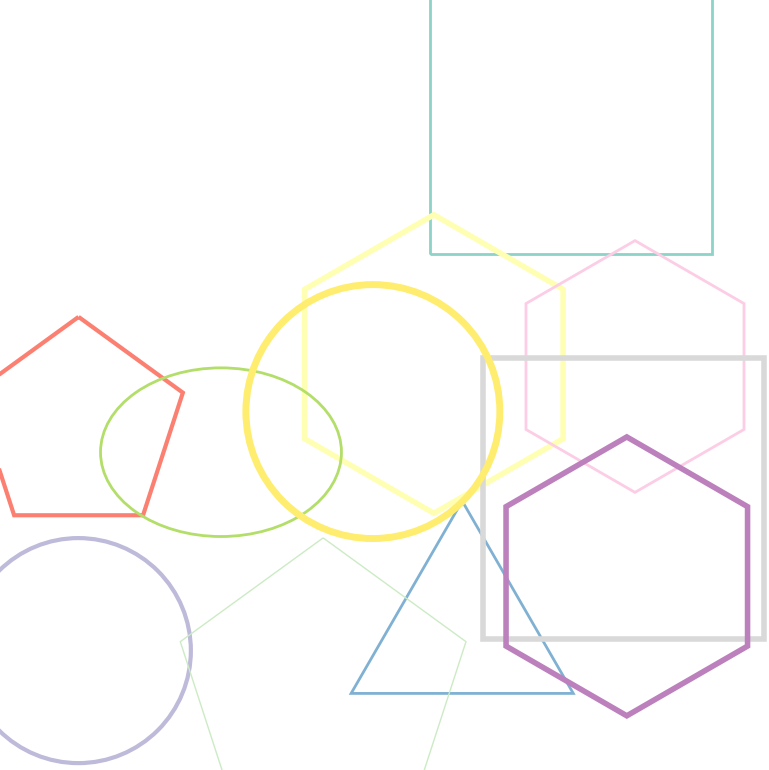[{"shape": "square", "thickness": 1, "radius": 0.92, "center": [0.742, 0.853]}, {"shape": "hexagon", "thickness": 2, "radius": 0.97, "center": [0.563, 0.527]}, {"shape": "circle", "thickness": 1.5, "radius": 0.73, "center": [0.102, 0.155]}, {"shape": "pentagon", "thickness": 1.5, "radius": 0.71, "center": [0.102, 0.446]}, {"shape": "triangle", "thickness": 1, "radius": 0.83, "center": [0.6, 0.183]}, {"shape": "oval", "thickness": 1, "radius": 0.78, "center": [0.287, 0.413]}, {"shape": "hexagon", "thickness": 1, "radius": 0.82, "center": [0.825, 0.524]}, {"shape": "square", "thickness": 2, "radius": 0.91, "center": [0.809, 0.353]}, {"shape": "hexagon", "thickness": 2, "radius": 0.91, "center": [0.814, 0.251]}, {"shape": "pentagon", "thickness": 0.5, "radius": 0.98, "center": [0.42, 0.106]}, {"shape": "circle", "thickness": 2.5, "radius": 0.82, "center": [0.484, 0.465]}]